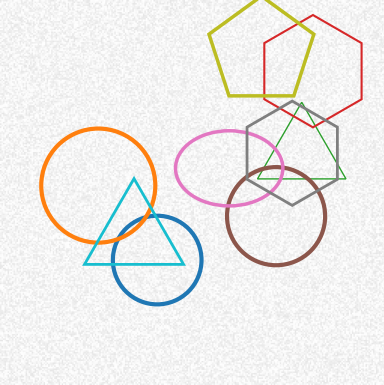[{"shape": "circle", "thickness": 3, "radius": 0.58, "center": [0.408, 0.325]}, {"shape": "circle", "thickness": 3, "radius": 0.74, "center": [0.255, 0.518]}, {"shape": "triangle", "thickness": 1, "radius": 0.66, "center": [0.784, 0.602]}, {"shape": "hexagon", "thickness": 1.5, "radius": 0.73, "center": [0.813, 0.815]}, {"shape": "circle", "thickness": 3, "radius": 0.64, "center": [0.717, 0.439]}, {"shape": "oval", "thickness": 2.5, "radius": 0.7, "center": [0.595, 0.563]}, {"shape": "hexagon", "thickness": 2, "radius": 0.68, "center": [0.759, 0.602]}, {"shape": "pentagon", "thickness": 2.5, "radius": 0.72, "center": [0.679, 0.867]}, {"shape": "triangle", "thickness": 2, "radius": 0.74, "center": [0.348, 0.388]}]